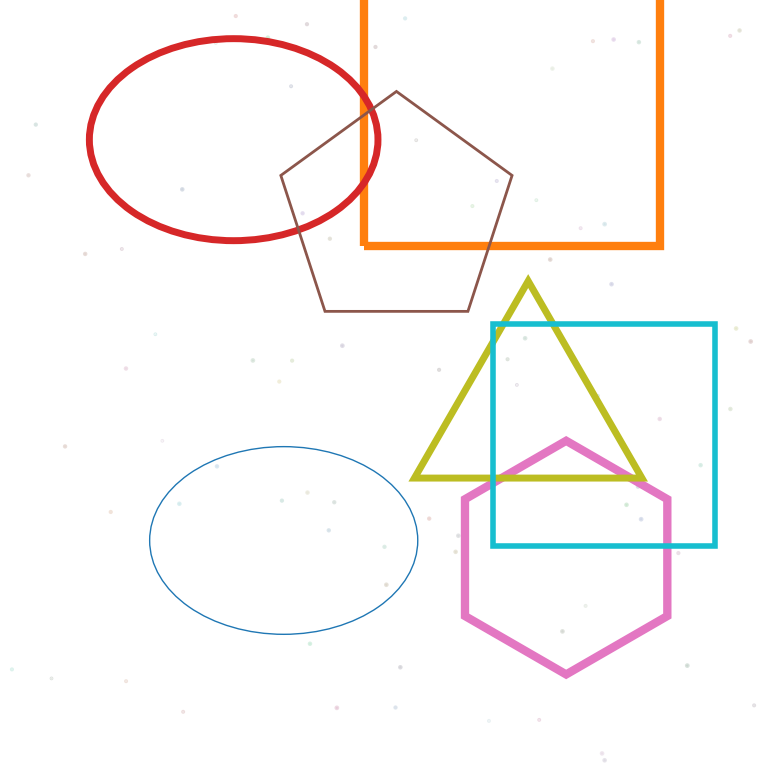[{"shape": "oval", "thickness": 0.5, "radius": 0.87, "center": [0.368, 0.298]}, {"shape": "square", "thickness": 3, "radius": 0.96, "center": [0.665, 0.873]}, {"shape": "oval", "thickness": 2.5, "radius": 0.94, "center": [0.303, 0.819]}, {"shape": "pentagon", "thickness": 1, "radius": 0.79, "center": [0.515, 0.723]}, {"shape": "hexagon", "thickness": 3, "radius": 0.76, "center": [0.735, 0.276]}, {"shape": "triangle", "thickness": 2.5, "radius": 0.85, "center": [0.686, 0.464]}, {"shape": "square", "thickness": 2, "radius": 0.72, "center": [0.784, 0.435]}]